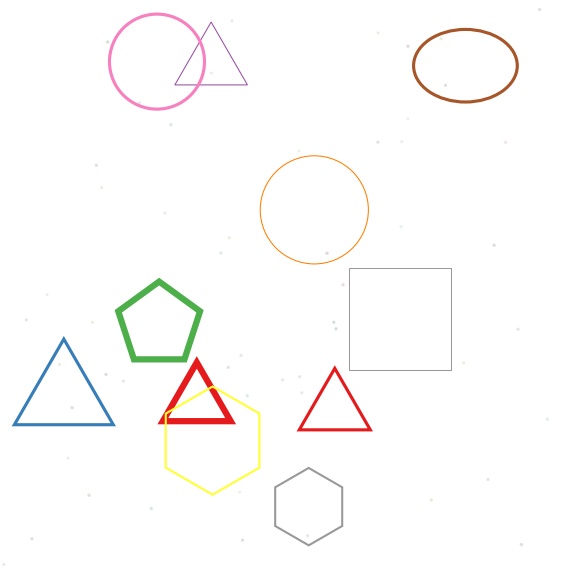[{"shape": "triangle", "thickness": 3, "radius": 0.34, "center": [0.341, 0.304]}, {"shape": "triangle", "thickness": 1.5, "radius": 0.36, "center": [0.58, 0.29]}, {"shape": "triangle", "thickness": 1.5, "radius": 0.49, "center": [0.111, 0.313]}, {"shape": "pentagon", "thickness": 3, "radius": 0.37, "center": [0.276, 0.437]}, {"shape": "triangle", "thickness": 0.5, "radius": 0.36, "center": [0.366, 0.888]}, {"shape": "circle", "thickness": 0.5, "radius": 0.47, "center": [0.544, 0.636]}, {"shape": "hexagon", "thickness": 1, "radius": 0.47, "center": [0.368, 0.236]}, {"shape": "oval", "thickness": 1.5, "radius": 0.45, "center": [0.806, 0.885]}, {"shape": "circle", "thickness": 1.5, "radius": 0.41, "center": [0.272, 0.892]}, {"shape": "hexagon", "thickness": 1, "radius": 0.34, "center": [0.535, 0.122]}, {"shape": "square", "thickness": 0.5, "radius": 0.44, "center": [0.692, 0.447]}]